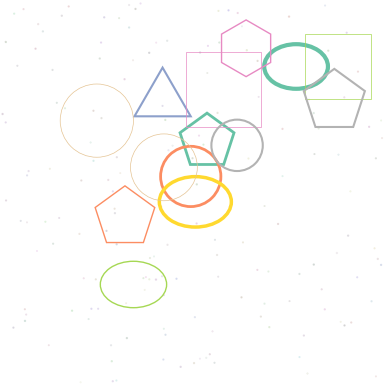[{"shape": "oval", "thickness": 3, "radius": 0.41, "center": [0.769, 0.827]}, {"shape": "pentagon", "thickness": 2, "radius": 0.37, "center": [0.538, 0.632]}, {"shape": "circle", "thickness": 2, "radius": 0.39, "center": [0.495, 0.542]}, {"shape": "pentagon", "thickness": 1, "radius": 0.41, "center": [0.325, 0.436]}, {"shape": "triangle", "thickness": 1.5, "radius": 0.42, "center": [0.422, 0.74]}, {"shape": "hexagon", "thickness": 1, "radius": 0.37, "center": [0.639, 0.875]}, {"shape": "square", "thickness": 0.5, "radius": 0.49, "center": [0.58, 0.768]}, {"shape": "oval", "thickness": 1, "radius": 0.43, "center": [0.347, 0.261]}, {"shape": "square", "thickness": 0.5, "radius": 0.43, "center": [0.877, 0.827]}, {"shape": "oval", "thickness": 2.5, "radius": 0.47, "center": [0.507, 0.476]}, {"shape": "circle", "thickness": 0.5, "radius": 0.48, "center": [0.251, 0.687]}, {"shape": "circle", "thickness": 0.5, "radius": 0.43, "center": [0.426, 0.565]}, {"shape": "circle", "thickness": 1.5, "radius": 0.33, "center": [0.616, 0.622]}, {"shape": "pentagon", "thickness": 1.5, "radius": 0.42, "center": [0.868, 0.738]}]